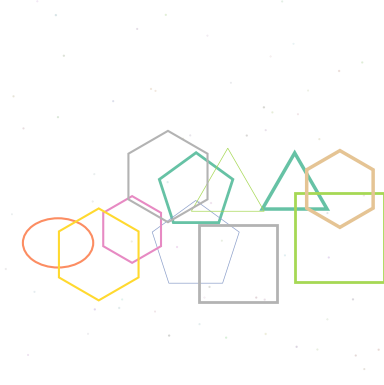[{"shape": "pentagon", "thickness": 2, "radius": 0.5, "center": [0.509, 0.503]}, {"shape": "triangle", "thickness": 2.5, "radius": 0.49, "center": [0.765, 0.506]}, {"shape": "oval", "thickness": 1.5, "radius": 0.46, "center": [0.151, 0.369]}, {"shape": "pentagon", "thickness": 0.5, "radius": 0.59, "center": [0.508, 0.361]}, {"shape": "hexagon", "thickness": 1.5, "radius": 0.43, "center": [0.343, 0.404]}, {"shape": "triangle", "thickness": 0.5, "radius": 0.55, "center": [0.592, 0.506]}, {"shape": "square", "thickness": 2, "radius": 0.58, "center": [0.882, 0.382]}, {"shape": "hexagon", "thickness": 1.5, "radius": 0.6, "center": [0.256, 0.339]}, {"shape": "hexagon", "thickness": 2.5, "radius": 0.5, "center": [0.883, 0.509]}, {"shape": "square", "thickness": 2, "radius": 0.5, "center": [0.618, 0.316]}, {"shape": "hexagon", "thickness": 1.5, "radius": 0.59, "center": [0.436, 0.541]}]